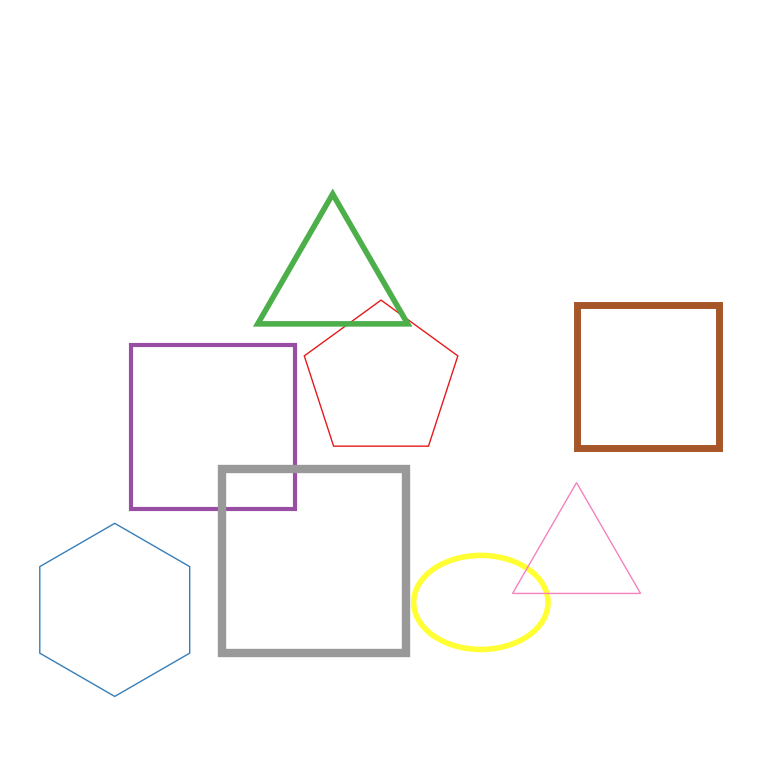[{"shape": "pentagon", "thickness": 0.5, "radius": 0.52, "center": [0.495, 0.505]}, {"shape": "hexagon", "thickness": 0.5, "radius": 0.56, "center": [0.149, 0.208]}, {"shape": "triangle", "thickness": 2, "radius": 0.56, "center": [0.432, 0.636]}, {"shape": "square", "thickness": 1.5, "radius": 0.53, "center": [0.277, 0.445]}, {"shape": "oval", "thickness": 2, "radius": 0.44, "center": [0.625, 0.218]}, {"shape": "square", "thickness": 2.5, "radius": 0.46, "center": [0.842, 0.511]}, {"shape": "triangle", "thickness": 0.5, "radius": 0.48, "center": [0.749, 0.277]}, {"shape": "square", "thickness": 3, "radius": 0.6, "center": [0.408, 0.271]}]